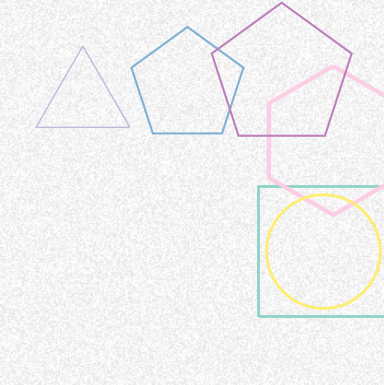[{"shape": "square", "thickness": 2, "radius": 0.84, "center": [0.838, 0.348]}, {"shape": "triangle", "thickness": 1, "radius": 0.7, "center": [0.215, 0.74]}, {"shape": "pentagon", "thickness": 1.5, "radius": 0.76, "center": [0.487, 0.777]}, {"shape": "hexagon", "thickness": 3, "radius": 0.97, "center": [0.866, 0.635]}, {"shape": "pentagon", "thickness": 1.5, "radius": 0.96, "center": [0.732, 0.802]}, {"shape": "circle", "thickness": 2, "radius": 0.74, "center": [0.84, 0.346]}]